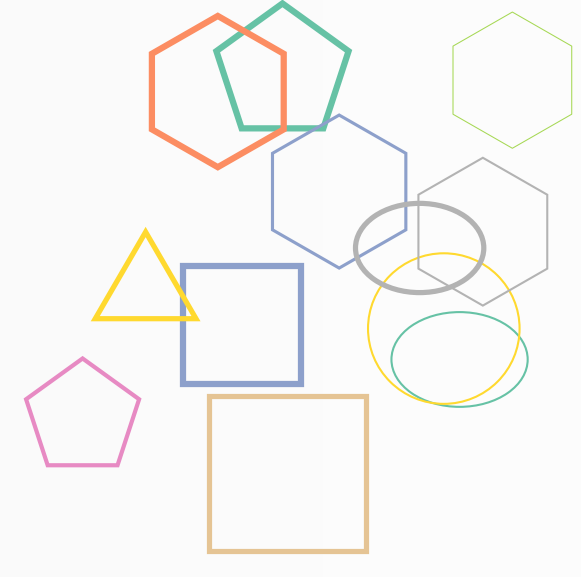[{"shape": "pentagon", "thickness": 3, "radius": 0.6, "center": [0.486, 0.874]}, {"shape": "oval", "thickness": 1, "radius": 0.59, "center": [0.791, 0.377]}, {"shape": "hexagon", "thickness": 3, "radius": 0.65, "center": [0.375, 0.841]}, {"shape": "hexagon", "thickness": 1.5, "radius": 0.66, "center": [0.584, 0.667]}, {"shape": "square", "thickness": 3, "radius": 0.51, "center": [0.417, 0.436]}, {"shape": "pentagon", "thickness": 2, "radius": 0.51, "center": [0.142, 0.276]}, {"shape": "hexagon", "thickness": 0.5, "radius": 0.59, "center": [0.881, 0.86]}, {"shape": "triangle", "thickness": 2.5, "radius": 0.5, "center": [0.251, 0.497]}, {"shape": "circle", "thickness": 1, "radius": 0.65, "center": [0.764, 0.43]}, {"shape": "square", "thickness": 2.5, "radius": 0.67, "center": [0.495, 0.179]}, {"shape": "oval", "thickness": 2.5, "radius": 0.55, "center": [0.722, 0.57]}, {"shape": "hexagon", "thickness": 1, "radius": 0.64, "center": [0.831, 0.598]}]